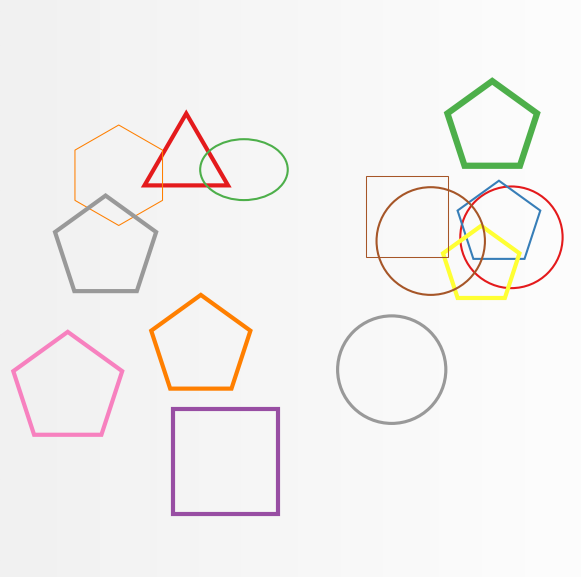[{"shape": "triangle", "thickness": 2, "radius": 0.41, "center": [0.32, 0.72]}, {"shape": "circle", "thickness": 1, "radius": 0.44, "center": [0.88, 0.588]}, {"shape": "pentagon", "thickness": 1, "radius": 0.37, "center": [0.858, 0.611]}, {"shape": "pentagon", "thickness": 3, "radius": 0.41, "center": [0.847, 0.778]}, {"shape": "oval", "thickness": 1, "radius": 0.38, "center": [0.42, 0.705]}, {"shape": "square", "thickness": 2, "radius": 0.45, "center": [0.388, 0.2]}, {"shape": "pentagon", "thickness": 2, "radius": 0.45, "center": [0.346, 0.399]}, {"shape": "hexagon", "thickness": 0.5, "radius": 0.43, "center": [0.204, 0.696]}, {"shape": "pentagon", "thickness": 2, "radius": 0.35, "center": [0.828, 0.539]}, {"shape": "square", "thickness": 0.5, "radius": 0.35, "center": [0.7, 0.624]}, {"shape": "circle", "thickness": 1, "radius": 0.47, "center": [0.741, 0.582]}, {"shape": "pentagon", "thickness": 2, "radius": 0.49, "center": [0.117, 0.326]}, {"shape": "pentagon", "thickness": 2, "radius": 0.46, "center": [0.182, 0.569]}, {"shape": "circle", "thickness": 1.5, "radius": 0.47, "center": [0.674, 0.359]}]